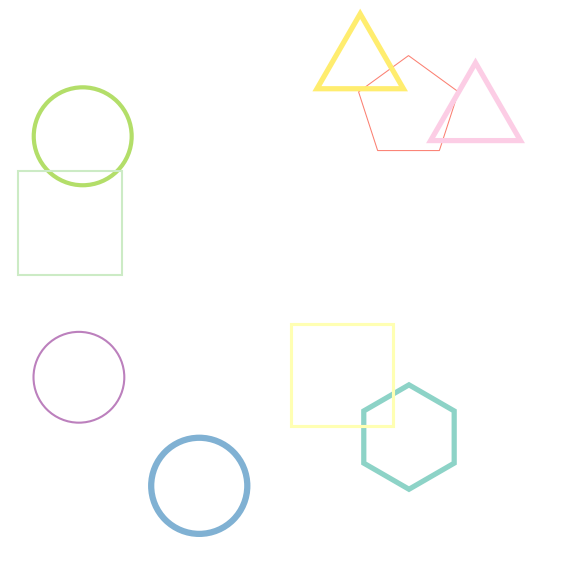[{"shape": "hexagon", "thickness": 2.5, "radius": 0.45, "center": [0.708, 0.242]}, {"shape": "square", "thickness": 1.5, "radius": 0.44, "center": [0.592, 0.35]}, {"shape": "pentagon", "thickness": 0.5, "radius": 0.45, "center": [0.707, 0.812]}, {"shape": "circle", "thickness": 3, "radius": 0.42, "center": [0.345, 0.158]}, {"shape": "circle", "thickness": 2, "radius": 0.42, "center": [0.143, 0.763]}, {"shape": "triangle", "thickness": 2.5, "radius": 0.45, "center": [0.823, 0.801]}, {"shape": "circle", "thickness": 1, "radius": 0.39, "center": [0.137, 0.346]}, {"shape": "square", "thickness": 1, "radius": 0.45, "center": [0.121, 0.612]}, {"shape": "triangle", "thickness": 2.5, "radius": 0.43, "center": [0.624, 0.889]}]